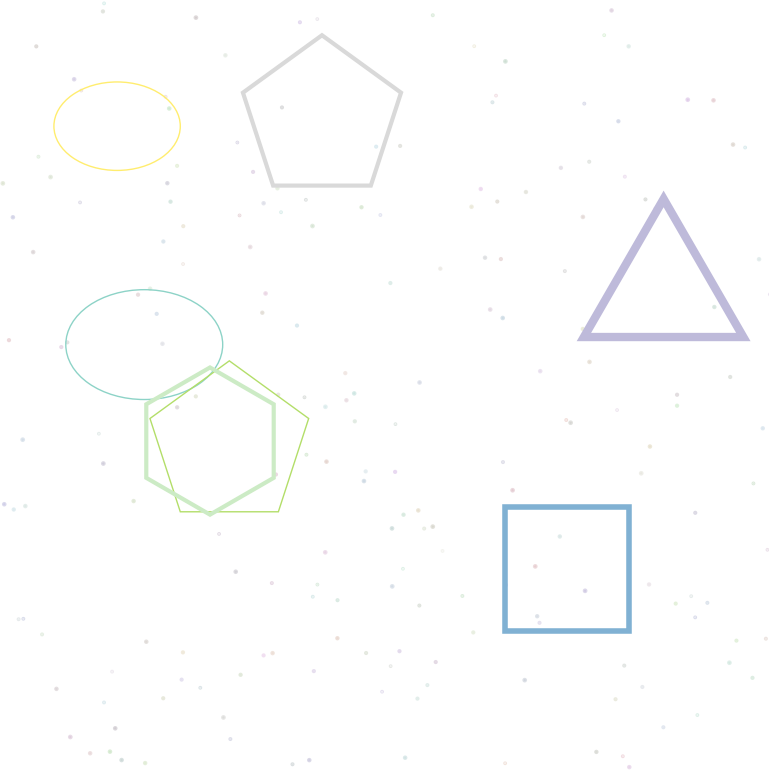[{"shape": "oval", "thickness": 0.5, "radius": 0.51, "center": [0.187, 0.552]}, {"shape": "triangle", "thickness": 3, "radius": 0.6, "center": [0.862, 0.622]}, {"shape": "square", "thickness": 2, "radius": 0.4, "center": [0.736, 0.261]}, {"shape": "pentagon", "thickness": 0.5, "radius": 0.54, "center": [0.298, 0.423]}, {"shape": "pentagon", "thickness": 1.5, "radius": 0.54, "center": [0.418, 0.846]}, {"shape": "hexagon", "thickness": 1.5, "radius": 0.48, "center": [0.273, 0.427]}, {"shape": "oval", "thickness": 0.5, "radius": 0.41, "center": [0.152, 0.836]}]